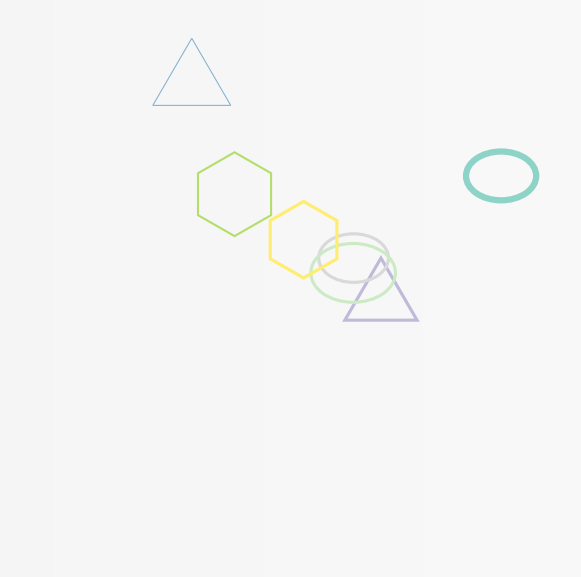[{"shape": "oval", "thickness": 3, "radius": 0.3, "center": [0.862, 0.695]}, {"shape": "triangle", "thickness": 1.5, "radius": 0.36, "center": [0.655, 0.481]}, {"shape": "triangle", "thickness": 0.5, "radius": 0.39, "center": [0.33, 0.855]}, {"shape": "hexagon", "thickness": 1, "radius": 0.36, "center": [0.404, 0.663]}, {"shape": "oval", "thickness": 1.5, "radius": 0.3, "center": [0.608, 0.552]}, {"shape": "oval", "thickness": 1.5, "radius": 0.36, "center": [0.608, 0.527]}, {"shape": "hexagon", "thickness": 1.5, "radius": 0.33, "center": [0.522, 0.584]}]